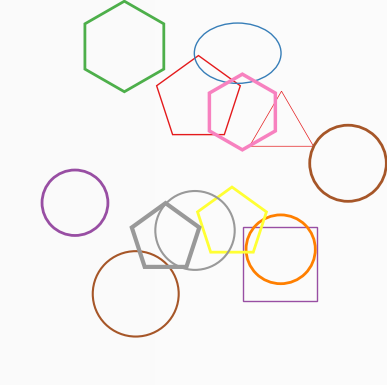[{"shape": "triangle", "thickness": 0.5, "radius": 0.48, "center": [0.726, 0.668]}, {"shape": "pentagon", "thickness": 1, "radius": 0.57, "center": [0.512, 0.742]}, {"shape": "oval", "thickness": 1, "radius": 0.56, "center": [0.613, 0.862]}, {"shape": "hexagon", "thickness": 2, "radius": 0.59, "center": [0.321, 0.879]}, {"shape": "square", "thickness": 1, "radius": 0.48, "center": [0.722, 0.314]}, {"shape": "circle", "thickness": 2, "radius": 0.43, "center": [0.193, 0.473]}, {"shape": "circle", "thickness": 2, "radius": 0.45, "center": [0.724, 0.352]}, {"shape": "pentagon", "thickness": 2, "radius": 0.47, "center": [0.599, 0.421]}, {"shape": "circle", "thickness": 2, "radius": 0.49, "center": [0.898, 0.576]}, {"shape": "circle", "thickness": 1.5, "radius": 0.55, "center": [0.35, 0.237]}, {"shape": "hexagon", "thickness": 2.5, "radius": 0.49, "center": [0.625, 0.709]}, {"shape": "circle", "thickness": 1.5, "radius": 0.51, "center": [0.503, 0.401]}, {"shape": "pentagon", "thickness": 3, "radius": 0.46, "center": [0.427, 0.381]}]